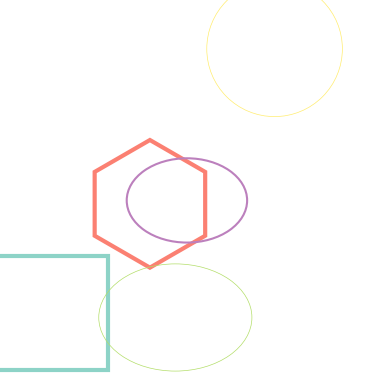[{"shape": "square", "thickness": 3, "radius": 0.74, "center": [0.134, 0.186]}, {"shape": "hexagon", "thickness": 3, "radius": 0.83, "center": [0.389, 0.471]}, {"shape": "oval", "thickness": 0.5, "radius": 0.99, "center": [0.455, 0.175]}, {"shape": "oval", "thickness": 1.5, "radius": 0.78, "center": [0.486, 0.479]}, {"shape": "circle", "thickness": 0.5, "radius": 0.88, "center": [0.713, 0.873]}]